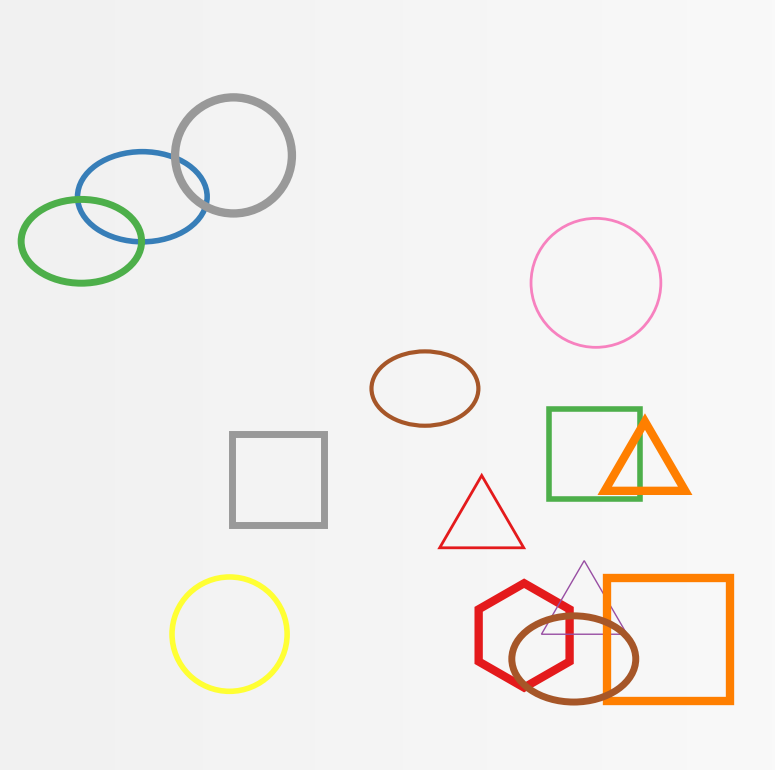[{"shape": "hexagon", "thickness": 3, "radius": 0.34, "center": [0.676, 0.175]}, {"shape": "triangle", "thickness": 1, "radius": 0.31, "center": [0.622, 0.32]}, {"shape": "oval", "thickness": 2, "radius": 0.42, "center": [0.184, 0.744]}, {"shape": "square", "thickness": 2, "radius": 0.29, "center": [0.767, 0.411]}, {"shape": "oval", "thickness": 2.5, "radius": 0.39, "center": [0.105, 0.687]}, {"shape": "triangle", "thickness": 0.5, "radius": 0.32, "center": [0.754, 0.208]}, {"shape": "square", "thickness": 3, "radius": 0.4, "center": [0.862, 0.169]}, {"shape": "triangle", "thickness": 3, "radius": 0.3, "center": [0.832, 0.393]}, {"shape": "circle", "thickness": 2, "radius": 0.37, "center": [0.296, 0.176]}, {"shape": "oval", "thickness": 1.5, "radius": 0.34, "center": [0.548, 0.495]}, {"shape": "oval", "thickness": 2.5, "radius": 0.4, "center": [0.74, 0.144]}, {"shape": "circle", "thickness": 1, "radius": 0.42, "center": [0.769, 0.633]}, {"shape": "circle", "thickness": 3, "radius": 0.38, "center": [0.301, 0.798]}, {"shape": "square", "thickness": 2.5, "radius": 0.29, "center": [0.359, 0.378]}]